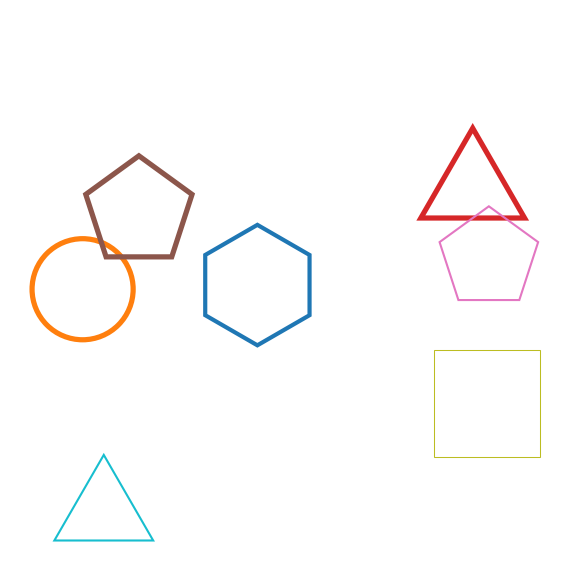[{"shape": "hexagon", "thickness": 2, "radius": 0.52, "center": [0.446, 0.505]}, {"shape": "circle", "thickness": 2.5, "radius": 0.44, "center": [0.143, 0.498]}, {"shape": "triangle", "thickness": 2.5, "radius": 0.52, "center": [0.819, 0.673]}, {"shape": "pentagon", "thickness": 2.5, "radius": 0.48, "center": [0.241, 0.633]}, {"shape": "pentagon", "thickness": 1, "radius": 0.45, "center": [0.847, 0.552]}, {"shape": "square", "thickness": 0.5, "radius": 0.46, "center": [0.843, 0.301]}, {"shape": "triangle", "thickness": 1, "radius": 0.49, "center": [0.18, 0.113]}]